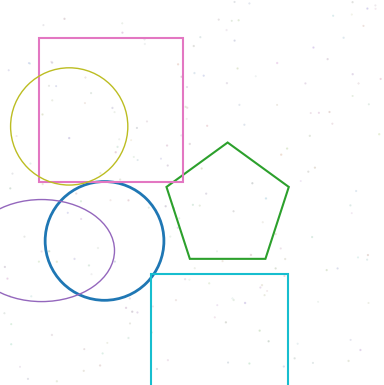[{"shape": "circle", "thickness": 2, "radius": 0.77, "center": [0.272, 0.374]}, {"shape": "pentagon", "thickness": 1.5, "radius": 0.84, "center": [0.591, 0.463]}, {"shape": "oval", "thickness": 1, "radius": 0.95, "center": [0.108, 0.349]}, {"shape": "square", "thickness": 1.5, "radius": 0.94, "center": [0.289, 0.714]}, {"shape": "circle", "thickness": 1, "radius": 0.76, "center": [0.18, 0.672]}, {"shape": "square", "thickness": 1.5, "radius": 0.89, "center": [0.569, 0.11]}]